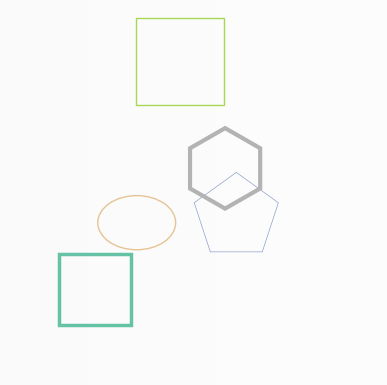[{"shape": "square", "thickness": 2.5, "radius": 0.46, "center": [0.245, 0.249]}, {"shape": "pentagon", "thickness": 0.5, "radius": 0.57, "center": [0.61, 0.438]}, {"shape": "square", "thickness": 1, "radius": 0.57, "center": [0.464, 0.84]}, {"shape": "oval", "thickness": 1, "radius": 0.5, "center": [0.353, 0.422]}, {"shape": "hexagon", "thickness": 3, "radius": 0.52, "center": [0.581, 0.563]}]